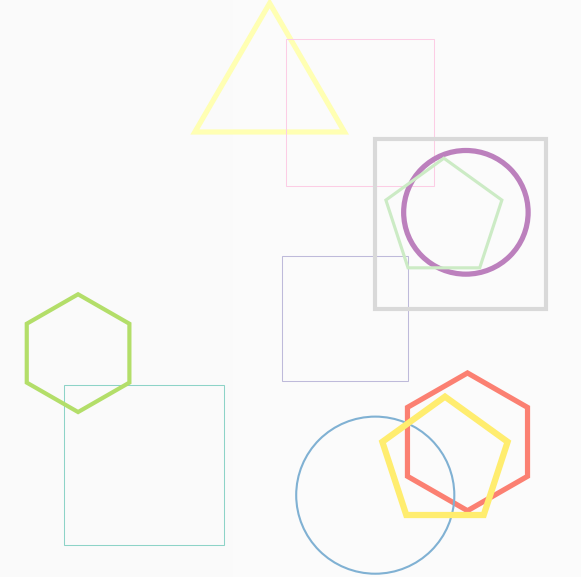[{"shape": "square", "thickness": 0.5, "radius": 0.69, "center": [0.248, 0.193]}, {"shape": "triangle", "thickness": 2.5, "radius": 0.74, "center": [0.464, 0.845]}, {"shape": "square", "thickness": 0.5, "radius": 0.54, "center": [0.594, 0.447]}, {"shape": "hexagon", "thickness": 2.5, "radius": 0.6, "center": [0.804, 0.234]}, {"shape": "circle", "thickness": 1, "radius": 0.68, "center": [0.646, 0.142]}, {"shape": "hexagon", "thickness": 2, "radius": 0.51, "center": [0.134, 0.388]}, {"shape": "square", "thickness": 0.5, "radius": 0.64, "center": [0.619, 0.804]}, {"shape": "square", "thickness": 2, "radius": 0.74, "center": [0.792, 0.611]}, {"shape": "circle", "thickness": 2.5, "radius": 0.54, "center": [0.802, 0.631]}, {"shape": "pentagon", "thickness": 1.5, "radius": 0.52, "center": [0.764, 0.62]}, {"shape": "pentagon", "thickness": 3, "radius": 0.57, "center": [0.766, 0.199]}]